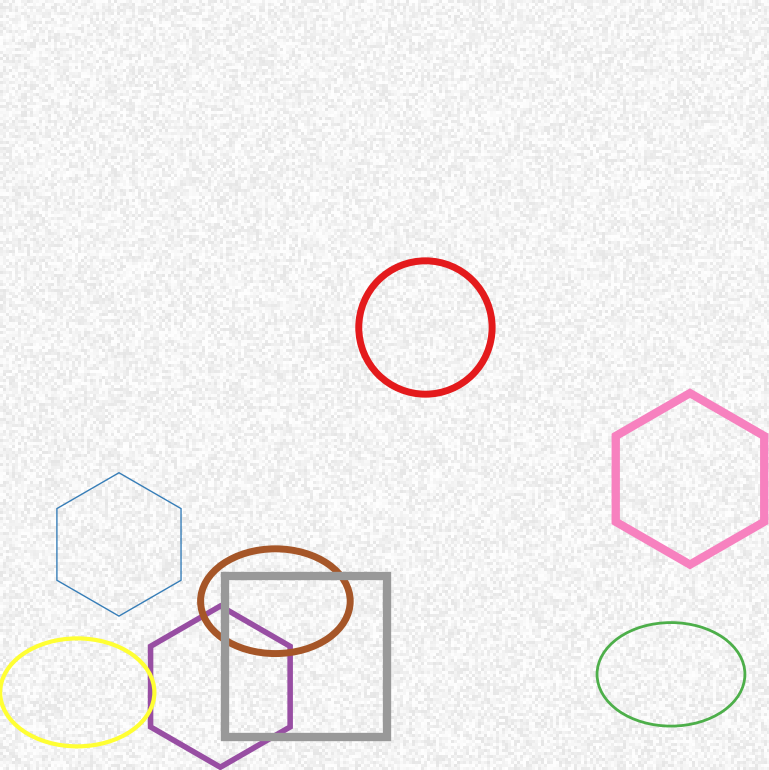[{"shape": "circle", "thickness": 2.5, "radius": 0.43, "center": [0.553, 0.575]}, {"shape": "hexagon", "thickness": 0.5, "radius": 0.47, "center": [0.155, 0.293]}, {"shape": "oval", "thickness": 1, "radius": 0.48, "center": [0.871, 0.124]}, {"shape": "hexagon", "thickness": 2, "radius": 0.52, "center": [0.286, 0.108]}, {"shape": "oval", "thickness": 1.5, "radius": 0.5, "center": [0.1, 0.101]}, {"shape": "oval", "thickness": 2.5, "radius": 0.49, "center": [0.358, 0.219]}, {"shape": "hexagon", "thickness": 3, "radius": 0.56, "center": [0.896, 0.378]}, {"shape": "square", "thickness": 3, "radius": 0.52, "center": [0.398, 0.148]}]